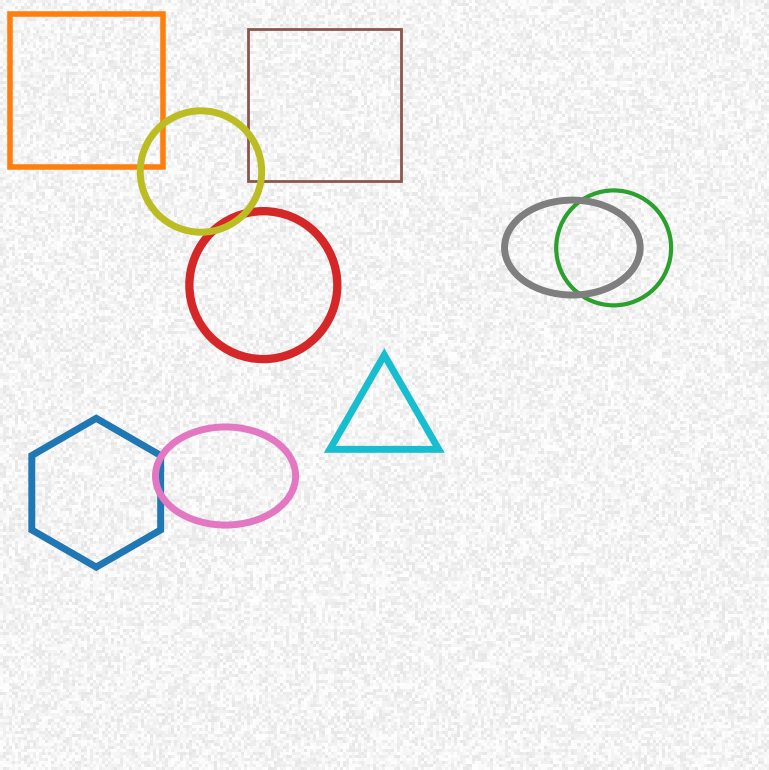[{"shape": "hexagon", "thickness": 2.5, "radius": 0.48, "center": [0.125, 0.36]}, {"shape": "square", "thickness": 2, "radius": 0.5, "center": [0.113, 0.882]}, {"shape": "circle", "thickness": 1.5, "radius": 0.37, "center": [0.797, 0.678]}, {"shape": "circle", "thickness": 3, "radius": 0.48, "center": [0.342, 0.63]}, {"shape": "square", "thickness": 1, "radius": 0.49, "center": [0.421, 0.864]}, {"shape": "oval", "thickness": 2.5, "radius": 0.45, "center": [0.293, 0.382]}, {"shape": "oval", "thickness": 2.5, "radius": 0.44, "center": [0.743, 0.678]}, {"shape": "circle", "thickness": 2.5, "radius": 0.39, "center": [0.261, 0.777]}, {"shape": "triangle", "thickness": 2.5, "radius": 0.41, "center": [0.499, 0.457]}]